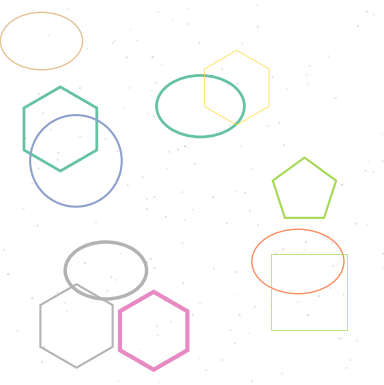[{"shape": "oval", "thickness": 2, "radius": 0.57, "center": [0.521, 0.724]}, {"shape": "hexagon", "thickness": 2, "radius": 0.55, "center": [0.157, 0.665]}, {"shape": "oval", "thickness": 1, "radius": 0.6, "center": [0.774, 0.321]}, {"shape": "circle", "thickness": 1.5, "radius": 0.59, "center": [0.197, 0.582]}, {"shape": "hexagon", "thickness": 3, "radius": 0.51, "center": [0.399, 0.141]}, {"shape": "pentagon", "thickness": 1.5, "radius": 0.43, "center": [0.791, 0.504]}, {"shape": "square", "thickness": 0.5, "radius": 0.49, "center": [0.803, 0.243]}, {"shape": "hexagon", "thickness": 0.5, "radius": 0.48, "center": [0.615, 0.772]}, {"shape": "oval", "thickness": 1, "radius": 0.53, "center": [0.108, 0.893]}, {"shape": "hexagon", "thickness": 1.5, "radius": 0.54, "center": [0.199, 0.153]}, {"shape": "oval", "thickness": 2.5, "radius": 0.53, "center": [0.275, 0.297]}]